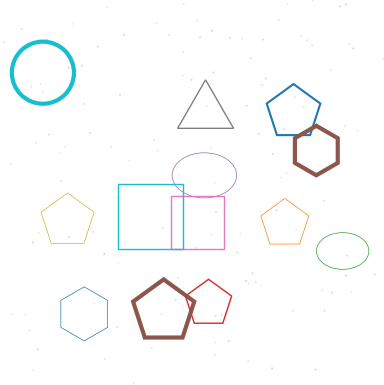[{"shape": "hexagon", "thickness": 0.5, "radius": 0.35, "center": [0.219, 0.185]}, {"shape": "pentagon", "thickness": 1.5, "radius": 0.37, "center": [0.762, 0.708]}, {"shape": "pentagon", "thickness": 0.5, "radius": 0.33, "center": [0.74, 0.419]}, {"shape": "oval", "thickness": 0.5, "radius": 0.34, "center": [0.89, 0.348]}, {"shape": "pentagon", "thickness": 1, "radius": 0.32, "center": [0.542, 0.211]}, {"shape": "oval", "thickness": 0.5, "radius": 0.42, "center": [0.531, 0.545]}, {"shape": "hexagon", "thickness": 3, "radius": 0.32, "center": [0.822, 0.609]}, {"shape": "pentagon", "thickness": 3, "radius": 0.42, "center": [0.425, 0.191]}, {"shape": "square", "thickness": 1, "radius": 0.34, "center": [0.513, 0.422]}, {"shape": "triangle", "thickness": 1, "radius": 0.42, "center": [0.534, 0.709]}, {"shape": "pentagon", "thickness": 0.5, "radius": 0.36, "center": [0.175, 0.426]}, {"shape": "square", "thickness": 1, "radius": 0.42, "center": [0.39, 0.438]}, {"shape": "circle", "thickness": 3, "radius": 0.4, "center": [0.111, 0.811]}]